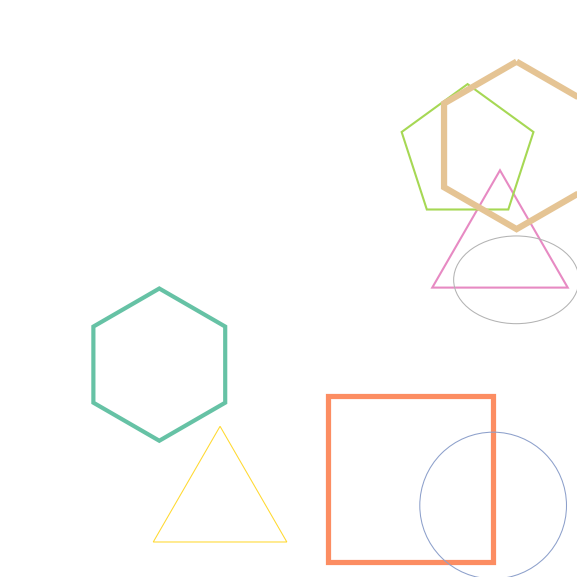[{"shape": "hexagon", "thickness": 2, "radius": 0.66, "center": [0.276, 0.368]}, {"shape": "square", "thickness": 2.5, "radius": 0.72, "center": [0.711, 0.17]}, {"shape": "circle", "thickness": 0.5, "radius": 0.64, "center": [0.854, 0.124]}, {"shape": "triangle", "thickness": 1, "radius": 0.68, "center": [0.866, 0.569]}, {"shape": "pentagon", "thickness": 1, "radius": 0.6, "center": [0.81, 0.733]}, {"shape": "triangle", "thickness": 0.5, "radius": 0.67, "center": [0.381, 0.127]}, {"shape": "hexagon", "thickness": 3, "radius": 0.73, "center": [0.894, 0.747]}, {"shape": "oval", "thickness": 0.5, "radius": 0.54, "center": [0.894, 0.515]}]